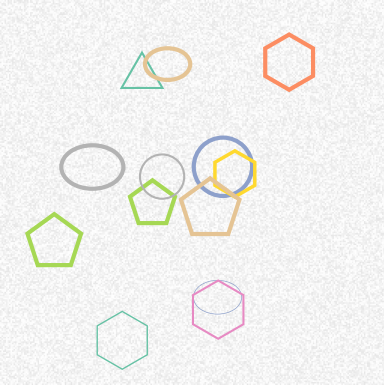[{"shape": "hexagon", "thickness": 1, "radius": 0.38, "center": [0.317, 0.116]}, {"shape": "triangle", "thickness": 1.5, "radius": 0.31, "center": [0.369, 0.802]}, {"shape": "hexagon", "thickness": 3, "radius": 0.36, "center": [0.751, 0.839]}, {"shape": "circle", "thickness": 3, "radius": 0.38, "center": [0.579, 0.567]}, {"shape": "oval", "thickness": 0.5, "radius": 0.31, "center": [0.565, 0.228]}, {"shape": "hexagon", "thickness": 1.5, "radius": 0.38, "center": [0.567, 0.196]}, {"shape": "pentagon", "thickness": 3, "radius": 0.31, "center": [0.396, 0.47]}, {"shape": "pentagon", "thickness": 3, "radius": 0.37, "center": [0.141, 0.371]}, {"shape": "hexagon", "thickness": 2.5, "radius": 0.3, "center": [0.61, 0.548]}, {"shape": "pentagon", "thickness": 3, "radius": 0.4, "center": [0.546, 0.457]}, {"shape": "oval", "thickness": 3, "radius": 0.29, "center": [0.435, 0.833]}, {"shape": "oval", "thickness": 3, "radius": 0.4, "center": [0.24, 0.566]}, {"shape": "circle", "thickness": 1.5, "radius": 0.29, "center": [0.421, 0.541]}]